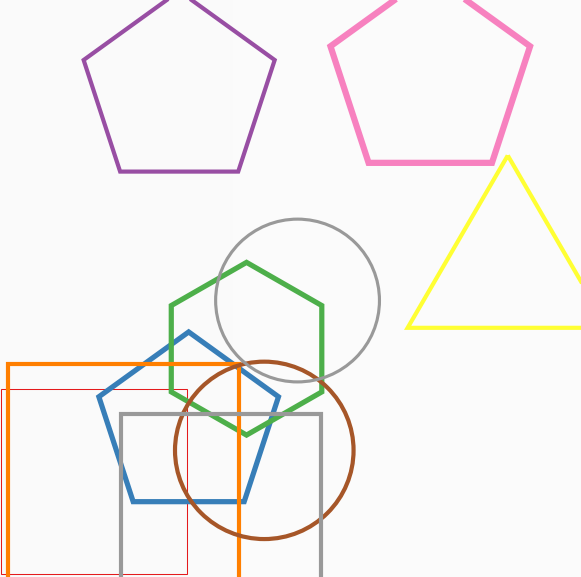[{"shape": "square", "thickness": 0.5, "radius": 0.8, "center": [0.162, 0.165]}, {"shape": "pentagon", "thickness": 2.5, "radius": 0.81, "center": [0.325, 0.262]}, {"shape": "hexagon", "thickness": 2.5, "radius": 0.75, "center": [0.424, 0.395]}, {"shape": "pentagon", "thickness": 2, "radius": 0.86, "center": [0.308, 0.842]}, {"shape": "square", "thickness": 2, "radius": 0.99, "center": [0.213, 0.17]}, {"shape": "triangle", "thickness": 2, "radius": 0.99, "center": [0.874, 0.531]}, {"shape": "circle", "thickness": 2, "radius": 0.77, "center": [0.455, 0.219]}, {"shape": "pentagon", "thickness": 3, "radius": 0.9, "center": [0.74, 0.863]}, {"shape": "circle", "thickness": 1.5, "radius": 0.7, "center": [0.512, 0.479]}, {"shape": "square", "thickness": 2, "radius": 0.86, "center": [0.381, 0.11]}]